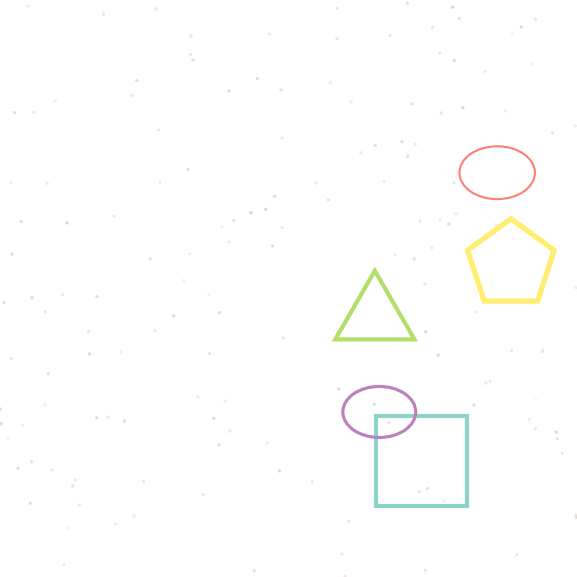[{"shape": "square", "thickness": 2, "radius": 0.39, "center": [0.73, 0.2]}, {"shape": "oval", "thickness": 1, "radius": 0.33, "center": [0.861, 0.7]}, {"shape": "triangle", "thickness": 2, "radius": 0.4, "center": [0.649, 0.451]}, {"shape": "oval", "thickness": 1.5, "radius": 0.32, "center": [0.657, 0.286]}, {"shape": "pentagon", "thickness": 2.5, "radius": 0.39, "center": [0.885, 0.542]}]